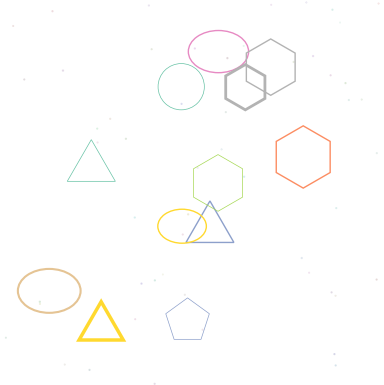[{"shape": "circle", "thickness": 0.5, "radius": 0.3, "center": [0.471, 0.775]}, {"shape": "triangle", "thickness": 0.5, "radius": 0.36, "center": [0.237, 0.565]}, {"shape": "hexagon", "thickness": 1, "radius": 0.4, "center": [0.788, 0.592]}, {"shape": "triangle", "thickness": 1, "radius": 0.36, "center": [0.545, 0.406]}, {"shape": "pentagon", "thickness": 0.5, "radius": 0.3, "center": [0.487, 0.167]}, {"shape": "oval", "thickness": 1, "radius": 0.39, "center": [0.567, 0.866]}, {"shape": "hexagon", "thickness": 0.5, "radius": 0.37, "center": [0.566, 0.525]}, {"shape": "oval", "thickness": 1, "radius": 0.32, "center": [0.473, 0.412]}, {"shape": "triangle", "thickness": 2.5, "radius": 0.33, "center": [0.263, 0.15]}, {"shape": "oval", "thickness": 1.5, "radius": 0.41, "center": [0.128, 0.244]}, {"shape": "hexagon", "thickness": 1, "radius": 0.37, "center": [0.703, 0.826]}, {"shape": "hexagon", "thickness": 2, "radius": 0.29, "center": [0.637, 0.773]}]